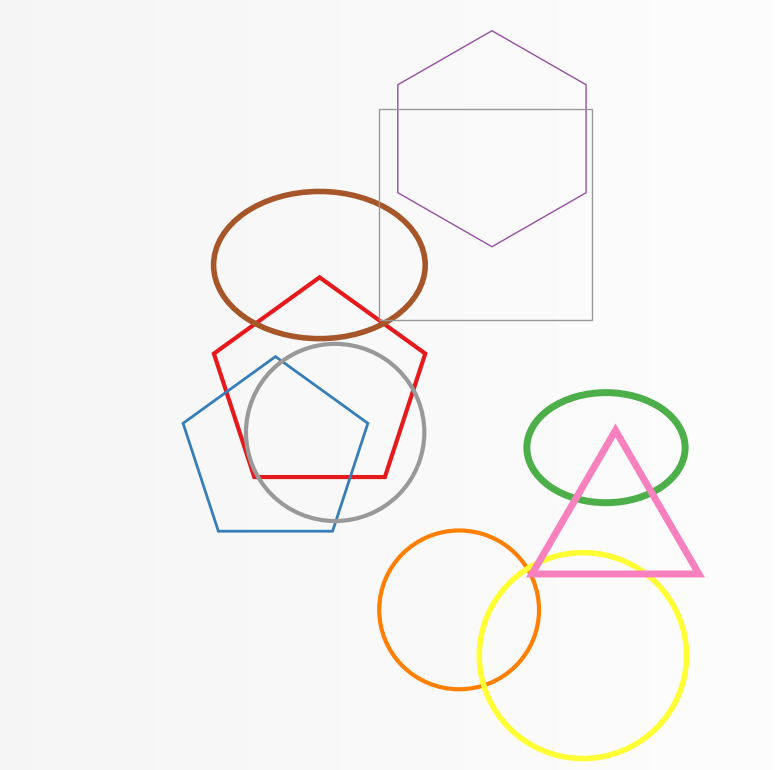[{"shape": "pentagon", "thickness": 1.5, "radius": 0.72, "center": [0.412, 0.496]}, {"shape": "pentagon", "thickness": 1, "radius": 0.63, "center": [0.355, 0.412]}, {"shape": "oval", "thickness": 2.5, "radius": 0.51, "center": [0.782, 0.419]}, {"shape": "hexagon", "thickness": 0.5, "radius": 0.7, "center": [0.635, 0.82]}, {"shape": "circle", "thickness": 1.5, "radius": 0.52, "center": [0.592, 0.208]}, {"shape": "circle", "thickness": 2, "radius": 0.67, "center": [0.752, 0.149]}, {"shape": "oval", "thickness": 2, "radius": 0.68, "center": [0.412, 0.656]}, {"shape": "triangle", "thickness": 2.5, "radius": 0.62, "center": [0.794, 0.317]}, {"shape": "circle", "thickness": 1.5, "radius": 0.58, "center": [0.432, 0.438]}, {"shape": "square", "thickness": 0.5, "radius": 0.69, "center": [0.627, 0.722]}]